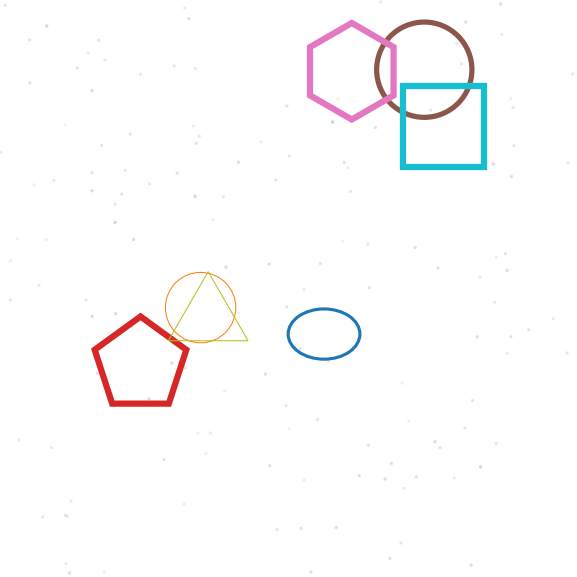[{"shape": "oval", "thickness": 1.5, "radius": 0.31, "center": [0.561, 0.421]}, {"shape": "circle", "thickness": 0.5, "radius": 0.3, "center": [0.347, 0.466]}, {"shape": "pentagon", "thickness": 3, "radius": 0.42, "center": [0.243, 0.368]}, {"shape": "circle", "thickness": 2.5, "radius": 0.41, "center": [0.735, 0.878]}, {"shape": "hexagon", "thickness": 3, "radius": 0.42, "center": [0.609, 0.876]}, {"shape": "triangle", "thickness": 0.5, "radius": 0.4, "center": [0.36, 0.449]}, {"shape": "square", "thickness": 3, "radius": 0.35, "center": [0.768, 0.78]}]